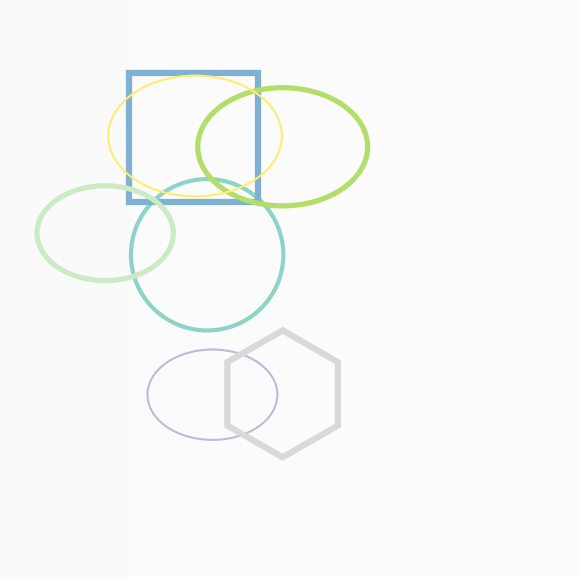[{"shape": "circle", "thickness": 2, "radius": 0.66, "center": [0.356, 0.558]}, {"shape": "oval", "thickness": 1, "radius": 0.56, "center": [0.365, 0.316]}, {"shape": "square", "thickness": 3, "radius": 0.56, "center": [0.333, 0.761]}, {"shape": "oval", "thickness": 2.5, "radius": 0.73, "center": [0.486, 0.745]}, {"shape": "hexagon", "thickness": 3, "radius": 0.55, "center": [0.486, 0.317]}, {"shape": "oval", "thickness": 2.5, "radius": 0.59, "center": [0.181, 0.595]}, {"shape": "oval", "thickness": 1, "radius": 0.75, "center": [0.336, 0.764]}]